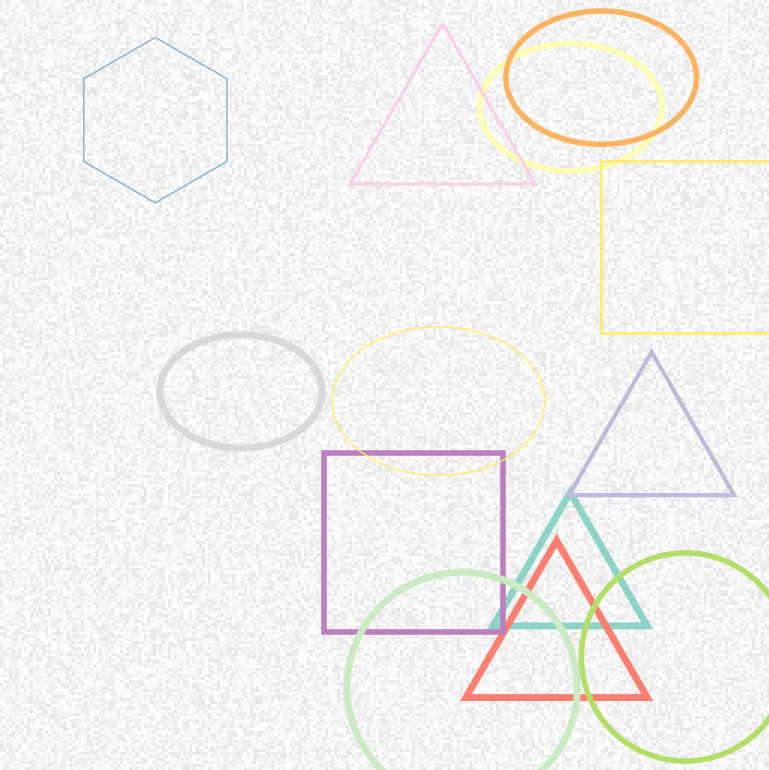[{"shape": "triangle", "thickness": 2.5, "radius": 0.58, "center": [0.741, 0.245]}, {"shape": "oval", "thickness": 2, "radius": 0.59, "center": [0.741, 0.861]}, {"shape": "triangle", "thickness": 1.5, "radius": 0.62, "center": [0.846, 0.419]}, {"shape": "triangle", "thickness": 2.5, "radius": 0.68, "center": [0.723, 0.162]}, {"shape": "hexagon", "thickness": 0.5, "radius": 0.54, "center": [0.202, 0.844]}, {"shape": "oval", "thickness": 2, "radius": 0.62, "center": [0.781, 0.899]}, {"shape": "circle", "thickness": 2, "radius": 0.68, "center": [0.89, 0.147]}, {"shape": "triangle", "thickness": 1, "radius": 0.69, "center": [0.575, 0.831]}, {"shape": "oval", "thickness": 2.5, "radius": 0.53, "center": [0.313, 0.492]}, {"shape": "square", "thickness": 2, "radius": 0.58, "center": [0.537, 0.296]}, {"shape": "circle", "thickness": 2.5, "radius": 0.75, "center": [0.6, 0.107]}, {"shape": "square", "thickness": 1, "radius": 0.56, "center": [0.893, 0.679]}, {"shape": "oval", "thickness": 0.5, "radius": 0.69, "center": [0.569, 0.479]}]